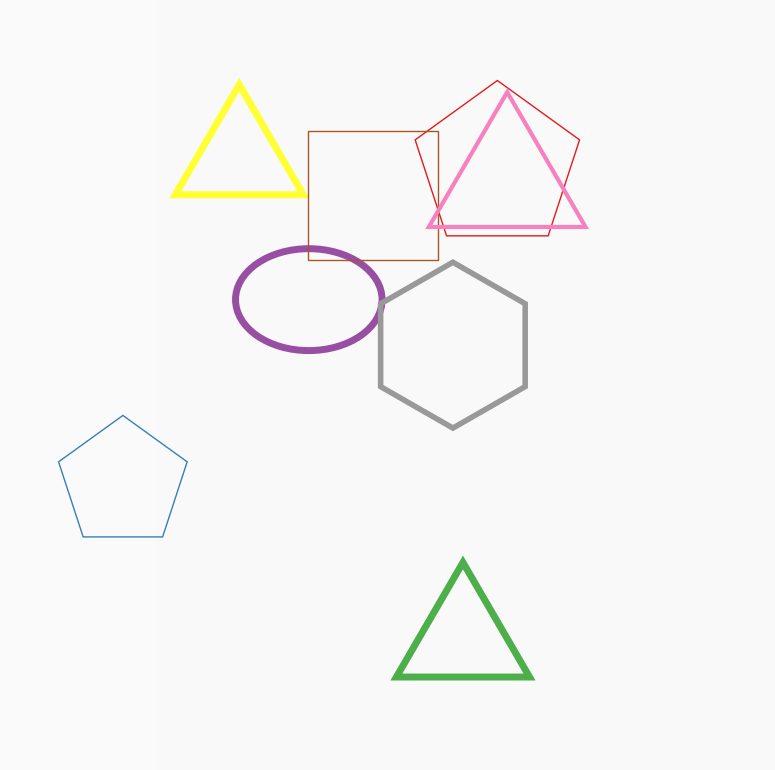[{"shape": "pentagon", "thickness": 0.5, "radius": 0.56, "center": [0.642, 0.784]}, {"shape": "pentagon", "thickness": 0.5, "radius": 0.44, "center": [0.159, 0.373]}, {"shape": "triangle", "thickness": 2.5, "radius": 0.5, "center": [0.597, 0.17]}, {"shape": "oval", "thickness": 2.5, "radius": 0.47, "center": [0.398, 0.611]}, {"shape": "triangle", "thickness": 2.5, "radius": 0.48, "center": [0.309, 0.795]}, {"shape": "square", "thickness": 0.5, "radius": 0.42, "center": [0.481, 0.746]}, {"shape": "triangle", "thickness": 1.5, "radius": 0.58, "center": [0.654, 0.764]}, {"shape": "hexagon", "thickness": 2, "radius": 0.54, "center": [0.584, 0.552]}]